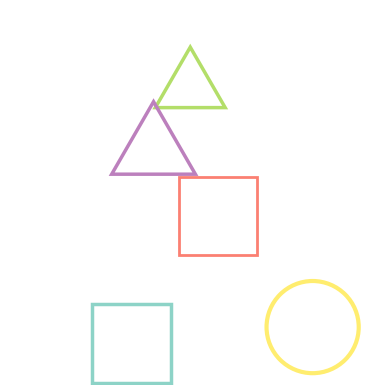[{"shape": "square", "thickness": 2.5, "radius": 0.51, "center": [0.341, 0.108]}, {"shape": "square", "thickness": 2, "radius": 0.51, "center": [0.567, 0.44]}, {"shape": "triangle", "thickness": 2.5, "radius": 0.52, "center": [0.494, 0.773]}, {"shape": "triangle", "thickness": 2.5, "radius": 0.63, "center": [0.399, 0.61]}, {"shape": "circle", "thickness": 3, "radius": 0.6, "center": [0.812, 0.15]}]